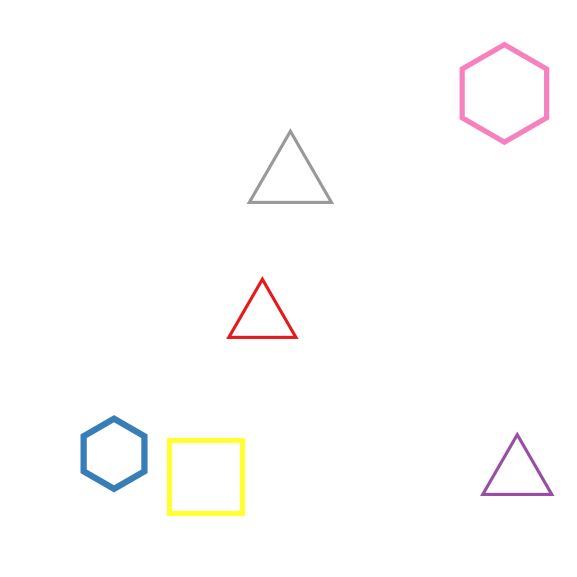[{"shape": "triangle", "thickness": 1.5, "radius": 0.34, "center": [0.454, 0.448]}, {"shape": "hexagon", "thickness": 3, "radius": 0.3, "center": [0.197, 0.213]}, {"shape": "triangle", "thickness": 1.5, "radius": 0.34, "center": [0.896, 0.177]}, {"shape": "square", "thickness": 2.5, "radius": 0.32, "center": [0.355, 0.174]}, {"shape": "hexagon", "thickness": 2.5, "radius": 0.42, "center": [0.873, 0.837]}, {"shape": "triangle", "thickness": 1.5, "radius": 0.41, "center": [0.503, 0.69]}]